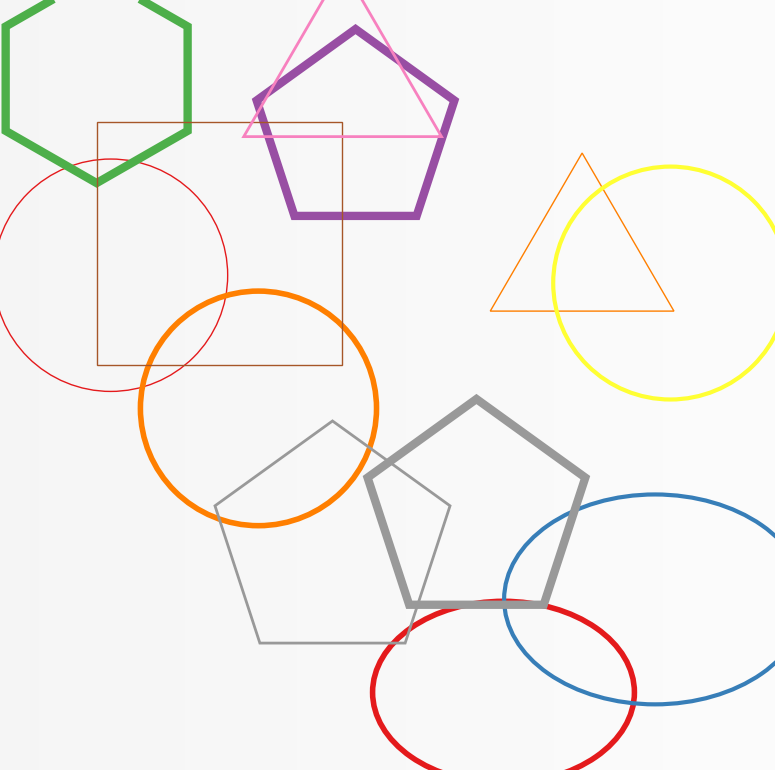[{"shape": "oval", "thickness": 2, "radius": 0.84, "center": [0.65, 0.101]}, {"shape": "circle", "thickness": 0.5, "radius": 0.75, "center": [0.143, 0.643]}, {"shape": "oval", "thickness": 1.5, "radius": 0.97, "center": [0.845, 0.222]}, {"shape": "hexagon", "thickness": 3, "radius": 0.68, "center": [0.125, 0.898]}, {"shape": "pentagon", "thickness": 3, "radius": 0.67, "center": [0.459, 0.828]}, {"shape": "triangle", "thickness": 0.5, "radius": 0.68, "center": [0.751, 0.664]}, {"shape": "circle", "thickness": 2, "radius": 0.76, "center": [0.334, 0.47]}, {"shape": "circle", "thickness": 1.5, "radius": 0.76, "center": [0.865, 0.632]}, {"shape": "square", "thickness": 0.5, "radius": 0.79, "center": [0.283, 0.684]}, {"shape": "triangle", "thickness": 1, "radius": 0.74, "center": [0.442, 0.896]}, {"shape": "pentagon", "thickness": 3, "radius": 0.74, "center": [0.615, 0.334]}, {"shape": "pentagon", "thickness": 1, "radius": 0.8, "center": [0.429, 0.294]}]